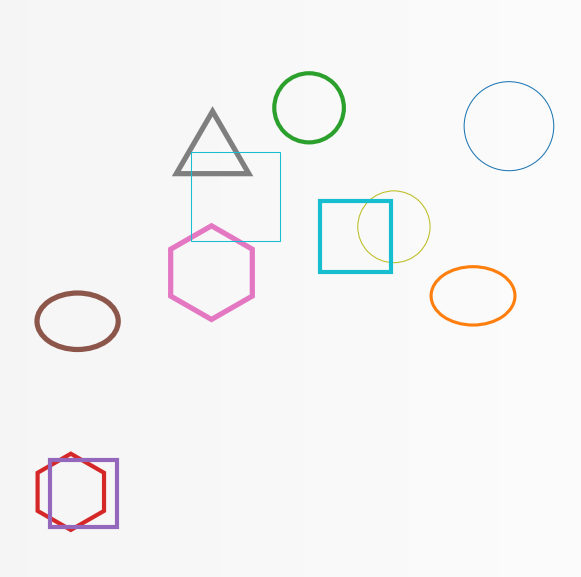[{"shape": "circle", "thickness": 0.5, "radius": 0.39, "center": [0.876, 0.781]}, {"shape": "oval", "thickness": 1.5, "radius": 0.36, "center": [0.814, 0.487]}, {"shape": "circle", "thickness": 2, "radius": 0.3, "center": [0.532, 0.812]}, {"shape": "hexagon", "thickness": 2, "radius": 0.33, "center": [0.122, 0.147]}, {"shape": "square", "thickness": 2, "radius": 0.29, "center": [0.144, 0.145]}, {"shape": "oval", "thickness": 2.5, "radius": 0.35, "center": [0.134, 0.443]}, {"shape": "hexagon", "thickness": 2.5, "radius": 0.41, "center": [0.364, 0.527]}, {"shape": "triangle", "thickness": 2.5, "radius": 0.36, "center": [0.366, 0.734]}, {"shape": "circle", "thickness": 0.5, "radius": 0.31, "center": [0.678, 0.606]}, {"shape": "square", "thickness": 0.5, "radius": 0.38, "center": [0.406, 0.659]}, {"shape": "square", "thickness": 2, "radius": 0.31, "center": [0.612, 0.59]}]